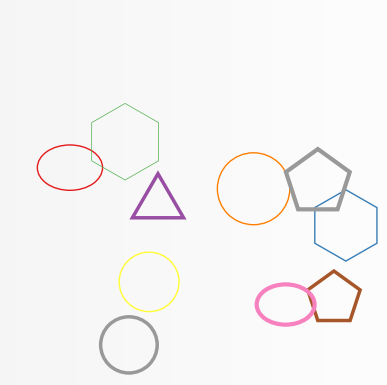[{"shape": "oval", "thickness": 1, "radius": 0.42, "center": [0.181, 0.565]}, {"shape": "hexagon", "thickness": 1, "radius": 0.46, "center": [0.893, 0.414]}, {"shape": "hexagon", "thickness": 0.5, "radius": 0.5, "center": [0.323, 0.632]}, {"shape": "triangle", "thickness": 2.5, "radius": 0.38, "center": [0.408, 0.472]}, {"shape": "circle", "thickness": 1, "radius": 0.47, "center": [0.654, 0.51]}, {"shape": "circle", "thickness": 1, "radius": 0.39, "center": [0.385, 0.268]}, {"shape": "pentagon", "thickness": 2.5, "radius": 0.36, "center": [0.862, 0.225]}, {"shape": "oval", "thickness": 3, "radius": 0.37, "center": [0.737, 0.209]}, {"shape": "pentagon", "thickness": 3, "radius": 0.43, "center": [0.82, 0.526]}, {"shape": "circle", "thickness": 2.5, "radius": 0.36, "center": [0.333, 0.104]}]